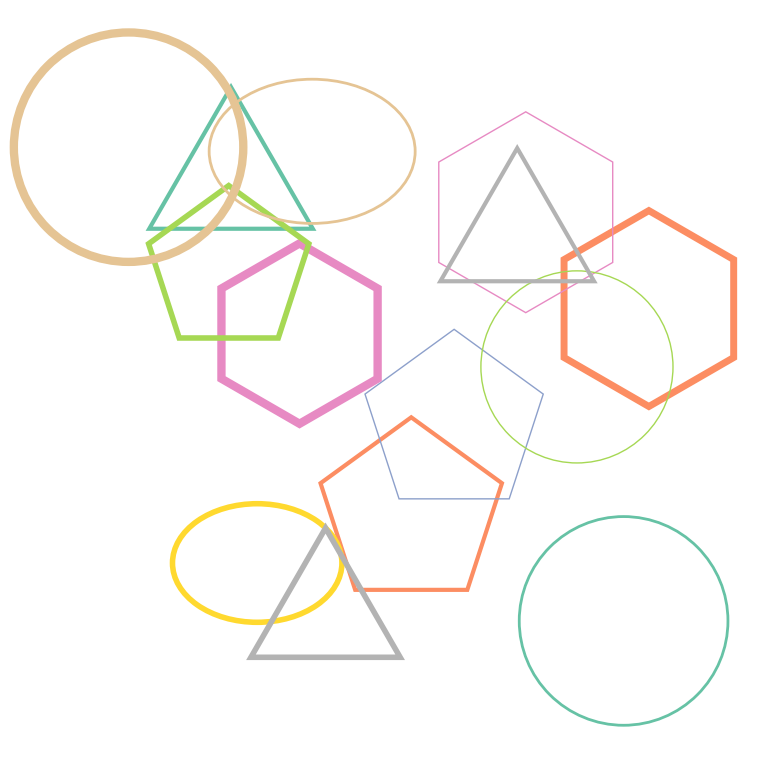[{"shape": "circle", "thickness": 1, "radius": 0.68, "center": [0.81, 0.194]}, {"shape": "triangle", "thickness": 1.5, "radius": 0.61, "center": [0.3, 0.764]}, {"shape": "pentagon", "thickness": 1.5, "radius": 0.62, "center": [0.534, 0.334]}, {"shape": "hexagon", "thickness": 2.5, "radius": 0.64, "center": [0.843, 0.599]}, {"shape": "pentagon", "thickness": 0.5, "radius": 0.61, "center": [0.59, 0.451]}, {"shape": "hexagon", "thickness": 0.5, "radius": 0.65, "center": [0.683, 0.724]}, {"shape": "hexagon", "thickness": 3, "radius": 0.59, "center": [0.389, 0.567]}, {"shape": "pentagon", "thickness": 2, "radius": 0.55, "center": [0.297, 0.65]}, {"shape": "circle", "thickness": 0.5, "radius": 0.62, "center": [0.749, 0.524]}, {"shape": "oval", "thickness": 2, "radius": 0.55, "center": [0.334, 0.269]}, {"shape": "oval", "thickness": 1, "radius": 0.67, "center": [0.405, 0.803]}, {"shape": "circle", "thickness": 3, "radius": 0.74, "center": [0.167, 0.809]}, {"shape": "triangle", "thickness": 1.5, "radius": 0.58, "center": [0.672, 0.692]}, {"shape": "triangle", "thickness": 2, "radius": 0.56, "center": [0.423, 0.202]}]